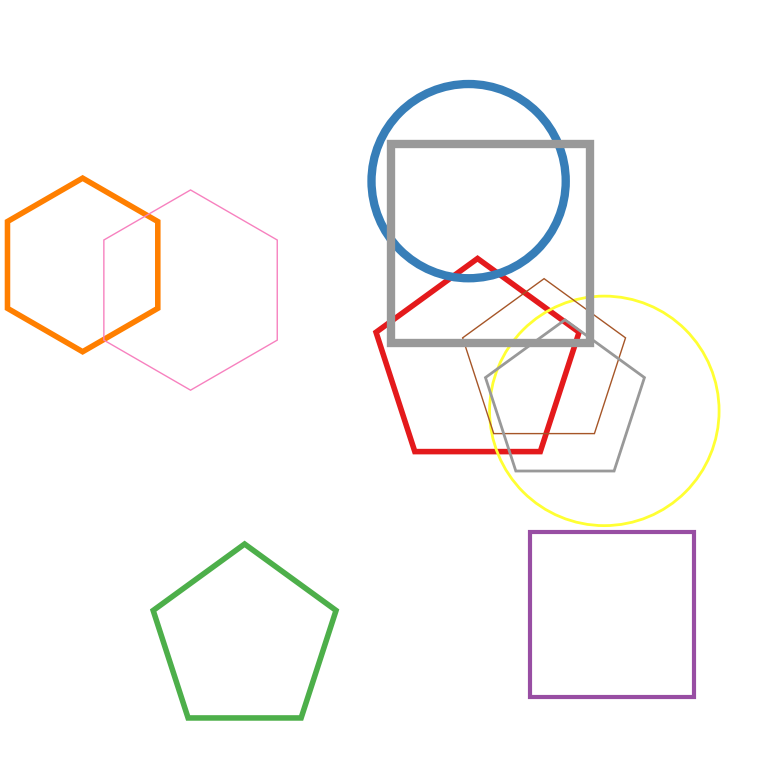[{"shape": "pentagon", "thickness": 2, "radius": 0.69, "center": [0.62, 0.526]}, {"shape": "circle", "thickness": 3, "radius": 0.63, "center": [0.609, 0.765]}, {"shape": "pentagon", "thickness": 2, "radius": 0.62, "center": [0.318, 0.169]}, {"shape": "square", "thickness": 1.5, "radius": 0.53, "center": [0.795, 0.202]}, {"shape": "hexagon", "thickness": 2, "radius": 0.56, "center": [0.107, 0.656]}, {"shape": "circle", "thickness": 1, "radius": 0.75, "center": [0.785, 0.466]}, {"shape": "pentagon", "thickness": 0.5, "radius": 0.56, "center": [0.707, 0.527]}, {"shape": "hexagon", "thickness": 0.5, "radius": 0.65, "center": [0.247, 0.623]}, {"shape": "square", "thickness": 3, "radius": 0.65, "center": [0.637, 0.684]}, {"shape": "pentagon", "thickness": 1, "radius": 0.54, "center": [0.734, 0.476]}]